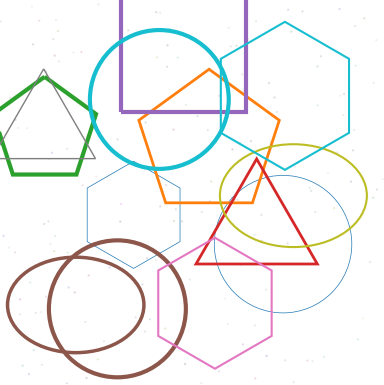[{"shape": "circle", "thickness": 0.5, "radius": 0.89, "center": [0.735, 0.366]}, {"shape": "hexagon", "thickness": 0.5, "radius": 0.7, "center": [0.347, 0.442]}, {"shape": "pentagon", "thickness": 2, "radius": 0.96, "center": [0.543, 0.628]}, {"shape": "pentagon", "thickness": 3, "radius": 0.7, "center": [0.116, 0.66]}, {"shape": "triangle", "thickness": 2, "radius": 0.91, "center": [0.667, 0.405]}, {"shape": "square", "thickness": 3, "radius": 0.81, "center": [0.477, 0.87]}, {"shape": "oval", "thickness": 2.5, "radius": 0.89, "center": [0.197, 0.208]}, {"shape": "circle", "thickness": 3, "radius": 0.89, "center": [0.305, 0.198]}, {"shape": "hexagon", "thickness": 1.5, "radius": 0.85, "center": [0.558, 0.212]}, {"shape": "triangle", "thickness": 1, "radius": 0.78, "center": [0.113, 0.666]}, {"shape": "oval", "thickness": 1.5, "radius": 0.95, "center": [0.762, 0.492]}, {"shape": "hexagon", "thickness": 1.5, "radius": 0.96, "center": [0.74, 0.751]}, {"shape": "circle", "thickness": 3, "radius": 0.9, "center": [0.414, 0.742]}]